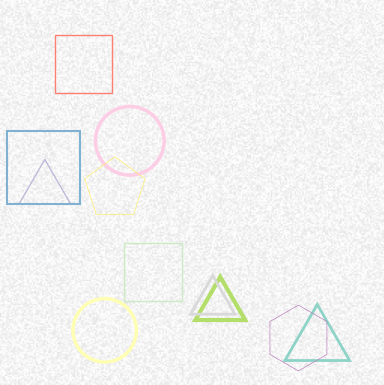[{"shape": "triangle", "thickness": 2, "radius": 0.49, "center": [0.824, 0.112]}, {"shape": "circle", "thickness": 2.5, "radius": 0.41, "center": [0.272, 0.142]}, {"shape": "triangle", "thickness": 1, "radius": 0.39, "center": [0.116, 0.509]}, {"shape": "square", "thickness": 1, "radius": 0.37, "center": [0.217, 0.834]}, {"shape": "square", "thickness": 1.5, "radius": 0.48, "center": [0.112, 0.565]}, {"shape": "triangle", "thickness": 3, "radius": 0.37, "center": [0.572, 0.206]}, {"shape": "circle", "thickness": 2.5, "radius": 0.45, "center": [0.337, 0.634]}, {"shape": "triangle", "thickness": 2, "radius": 0.33, "center": [0.553, 0.217]}, {"shape": "hexagon", "thickness": 0.5, "radius": 0.43, "center": [0.775, 0.122]}, {"shape": "square", "thickness": 1, "radius": 0.38, "center": [0.396, 0.294]}, {"shape": "pentagon", "thickness": 0.5, "radius": 0.41, "center": [0.299, 0.51]}]